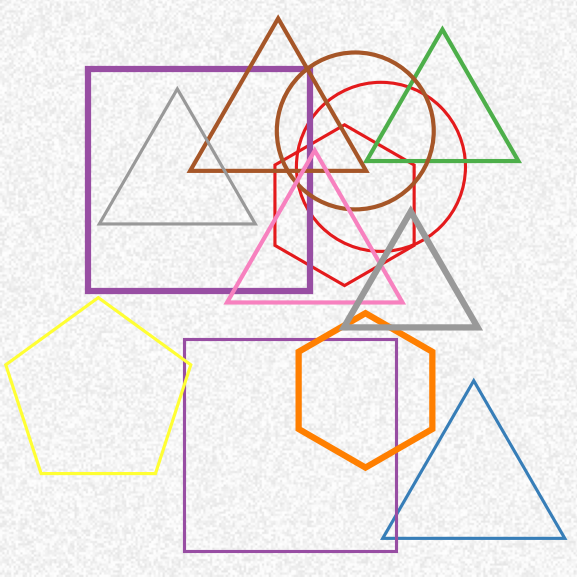[{"shape": "hexagon", "thickness": 1.5, "radius": 0.7, "center": [0.597, 0.644]}, {"shape": "circle", "thickness": 1.5, "radius": 0.73, "center": [0.66, 0.71]}, {"shape": "triangle", "thickness": 1.5, "radius": 0.91, "center": [0.82, 0.158]}, {"shape": "triangle", "thickness": 2, "radius": 0.76, "center": [0.766, 0.796]}, {"shape": "square", "thickness": 1.5, "radius": 0.92, "center": [0.502, 0.229]}, {"shape": "square", "thickness": 3, "radius": 0.96, "center": [0.345, 0.687]}, {"shape": "hexagon", "thickness": 3, "radius": 0.67, "center": [0.633, 0.323]}, {"shape": "pentagon", "thickness": 1.5, "radius": 0.84, "center": [0.17, 0.315]}, {"shape": "circle", "thickness": 2, "radius": 0.68, "center": [0.615, 0.772]}, {"shape": "triangle", "thickness": 2, "radius": 0.88, "center": [0.482, 0.791]}, {"shape": "triangle", "thickness": 2, "radius": 0.88, "center": [0.545, 0.563]}, {"shape": "triangle", "thickness": 3, "radius": 0.67, "center": [0.711, 0.499]}, {"shape": "triangle", "thickness": 1.5, "radius": 0.78, "center": [0.307, 0.689]}]